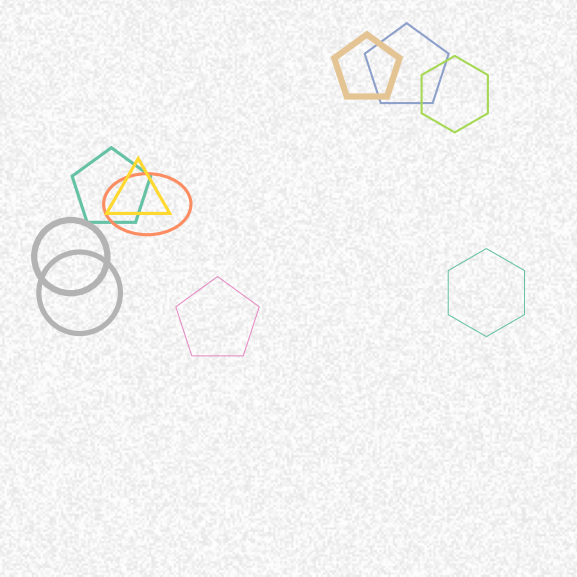[{"shape": "hexagon", "thickness": 0.5, "radius": 0.38, "center": [0.842, 0.492]}, {"shape": "pentagon", "thickness": 1.5, "radius": 0.36, "center": [0.193, 0.672]}, {"shape": "oval", "thickness": 1.5, "radius": 0.38, "center": [0.255, 0.646]}, {"shape": "pentagon", "thickness": 1, "radius": 0.38, "center": [0.704, 0.882]}, {"shape": "pentagon", "thickness": 0.5, "radius": 0.38, "center": [0.377, 0.444]}, {"shape": "hexagon", "thickness": 1, "radius": 0.33, "center": [0.787, 0.836]}, {"shape": "triangle", "thickness": 1.5, "radius": 0.32, "center": [0.239, 0.661]}, {"shape": "pentagon", "thickness": 3, "radius": 0.3, "center": [0.635, 0.88]}, {"shape": "circle", "thickness": 2.5, "radius": 0.35, "center": [0.138, 0.492]}, {"shape": "circle", "thickness": 3, "radius": 0.32, "center": [0.123, 0.555]}]